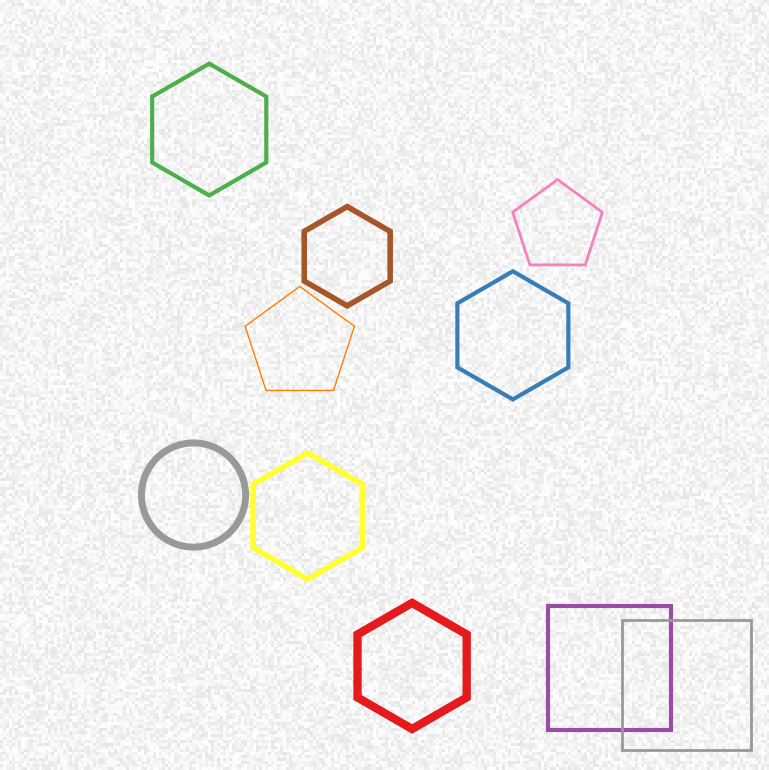[{"shape": "hexagon", "thickness": 3, "radius": 0.41, "center": [0.535, 0.135]}, {"shape": "hexagon", "thickness": 1.5, "radius": 0.42, "center": [0.666, 0.564]}, {"shape": "hexagon", "thickness": 1.5, "radius": 0.43, "center": [0.272, 0.832]}, {"shape": "square", "thickness": 1.5, "radius": 0.4, "center": [0.792, 0.133]}, {"shape": "pentagon", "thickness": 0.5, "radius": 0.37, "center": [0.389, 0.553]}, {"shape": "hexagon", "thickness": 2, "radius": 0.41, "center": [0.4, 0.33]}, {"shape": "hexagon", "thickness": 2, "radius": 0.32, "center": [0.451, 0.667]}, {"shape": "pentagon", "thickness": 1, "radius": 0.31, "center": [0.724, 0.706]}, {"shape": "square", "thickness": 1, "radius": 0.42, "center": [0.891, 0.111]}, {"shape": "circle", "thickness": 2.5, "radius": 0.34, "center": [0.251, 0.357]}]